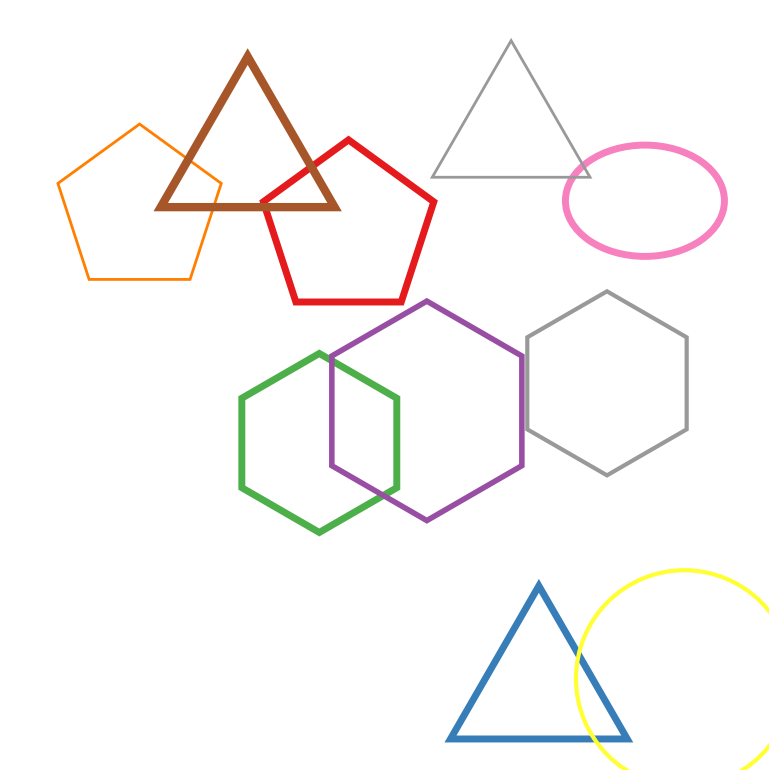[{"shape": "pentagon", "thickness": 2.5, "radius": 0.58, "center": [0.453, 0.702]}, {"shape": "triangle", "thickness": 2.5, "radius": 0.66, "center": [0.7, 0.107]}, {"shape": "hexagon", "thickness": 2.5, "radius": 0.58, "center": [0.415, 0.425]}, {"shape": "hexagon", "thickness": 2, "radius": 0.71, "center": [0.554, 0.466]}, {"shape": "pentagon", "thickness": 1, "radius": 0.56, "center": [0.181, 0.727]}, {"shape": "circle", "thickness": 1.5, "radius": 0.7, "center": [0.889, 0.119]}, {"shape": "triangle", "thickness": 3, "radius": 0.65, "center": [0.322, 0.796]}, {"shape": "oval", "thickness": 2.5, "radius": 0.52, "center": [0.838, 0.739]}, {"shape": "triangle", "thickness": 1, "radius": 0.59, "center": [0.664, 0.829]}, {"shape": "hexagon", "thickness": 1.5, "radius": 0.6, "center": [0.788, 0.502]}]